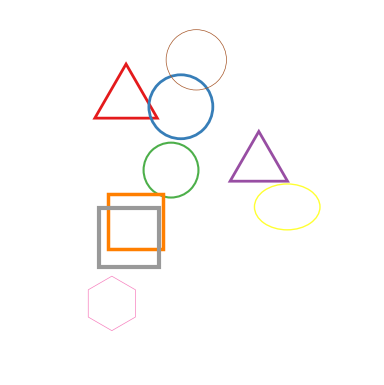[{"shape": "triangle", "thickness": 2, "radius": 0.47, "center": [0.327, 0.74]}, {"shape": "circle", "thickness": 2, "radius": 0.42, "center": [0.47, 0.723]}, {"shape": "circle", "thickness": 1.5, "radius": 0.36, "center": [0.444, 0.558]}, {"shape": "triangle", "thickness": 2, "radius": 0.43, "center": [0.672, 0.572]}, {"shape": "square", "thickness": 2.5, "radius": 0.36, "center": [0.352, 0.425]}, {"shape": "oval", "thickness": 1, "radius": 0.43, "center": [0.746, 0.463]}, {"shape": "circle", "thickness": 0.5, "radius": 0.39, "center": [0.51, 0.845]}, {"shape": "hexagon", "thickness": 0.5, "radius": 0.35, "center": [0.29, 0.212]}, {"shape": "square", "thickness": 3, "radius": 0.38, "center": [0.335, 0.383]}]